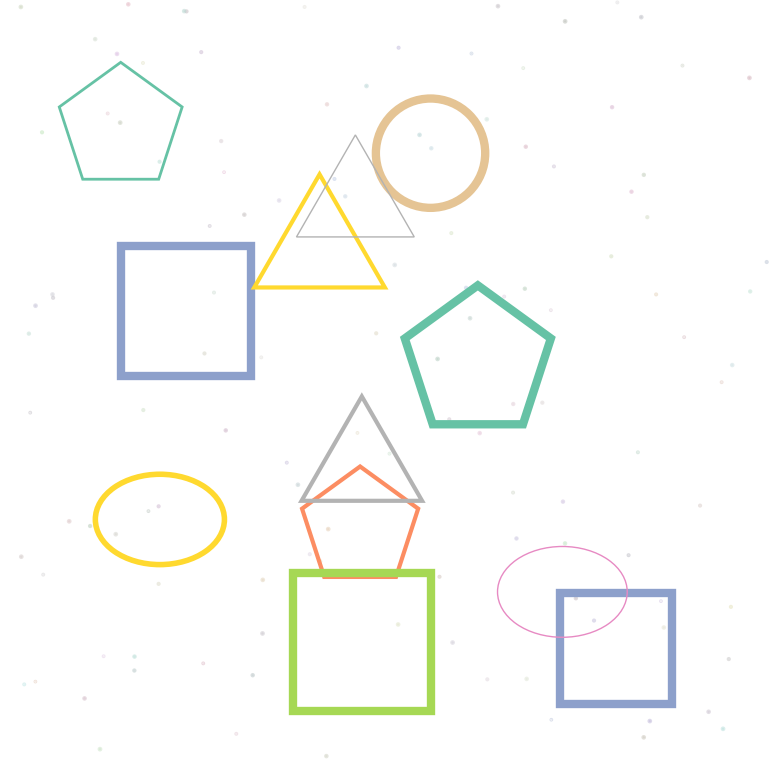[{"shape": "pentagon", "thickness": 1, "radius": 0.42, "center": [0.157, 0.835]}, {"shape": "pentagon", "thickness": 3, "radius": 0.5, "center": [0.621, 0.53]}, {"shape": "pentagon", "thickness": 1.5, "radius": 0.4, "center": [0.468, 0.315]}, {"shape": "square", "thickness": 3, "radius": 0.36, "center": [0.8, 0.158]}, {"shape": "square", "thickness": 3, "radius": 0.42, "center": [0.242, 0.596]}, {"shape": "oval", "thickness": 0.5, "radius": 0.42, "center": [0.73, 0.231]}, {"shape": "square", "thickness": 3, "radius": 0.45, "center": [0.47, 0.166]}, {"shape": "triangle", "thickness": 1.5, "radius": 0.49, "center": [0.415, 0.676]}, {"shape": "oval", "thickness": 2, "radius": 0.42, "center": [0.208, 0.325]}, {"shape": "circle", "thickness": 3, "radius": 0.35, "center": [0.559, 0.801]}, {"shape": "triangle", "thickness": 0.5, "radius": 0.44, "center": [0.462, 0.736]}, {"shape": "triangle", "thickness": 1.5, "radius": 0.45, "center": [0.47, 0.395]}]